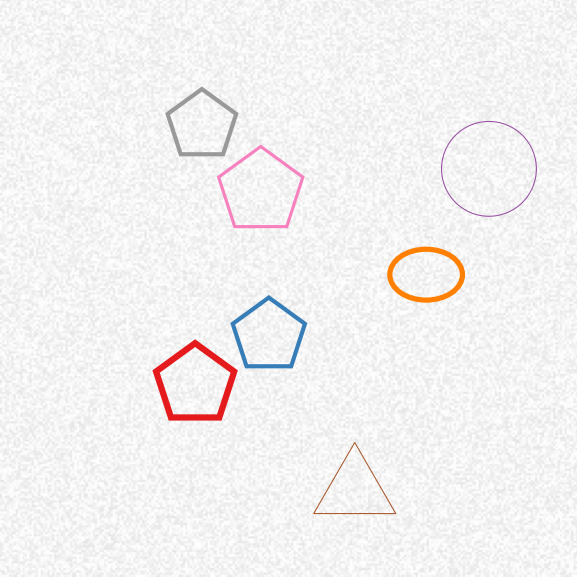[{"shape": "pentagon", "thickness": 3, "radius": 0.36, "center": [0.338, 0.334]}, {"shape": "pentagon", "thickness": 2, "radius": 0.33, "center": [0.466, 0.418]}, {"shape": "circle", "thickness": 0.5, "radius": 0.41, "center": [0.847, 0.707]}, {"shape": "oval", "thickness": 2.5, "radius": 0.31, "center": [0.738, 0.524]}, {"shape": "triangle", "thickness": 0.5, "radius": 0.41, "center": [0.614, 0.151]}, {"shape": "pentagon", "thickness": 1.5, "radius": 0.38, "center": [0.452, 0.669]}, {"shape": "pentagon", "thickness": 2, "radius": 0.31, "center": [0.35, 0.783]}]